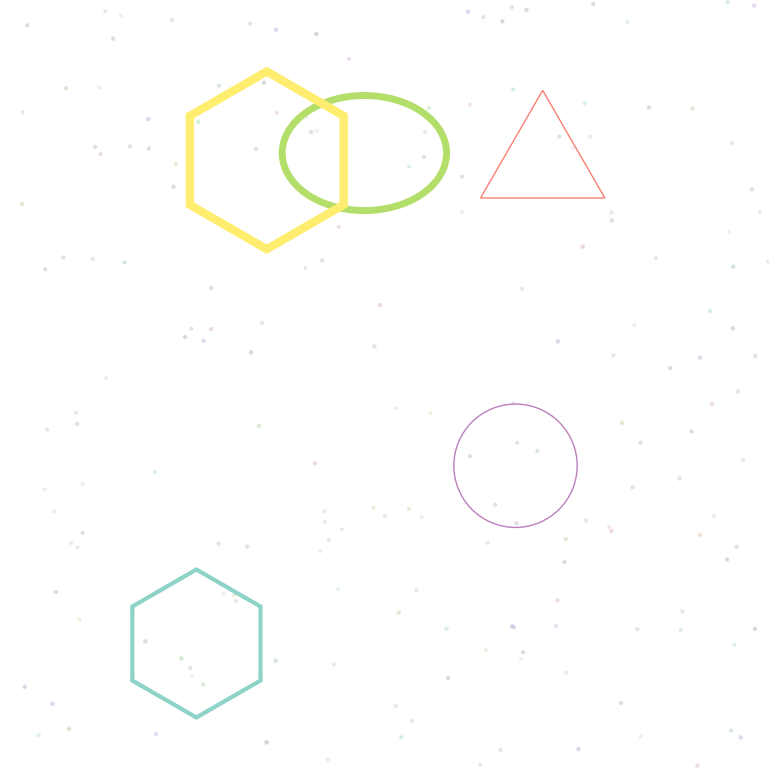[{"shape": "hexagon", "thickness": 1.5, "radius": 0.48, "center": [0.255, 0.164]}, {"shape": "triangle", "thickness": 0.5, "radius": 0.47, "center": [0.705, 0.789]}, {"shape": "oval", "thickness": 2.5, "radius": 0.53, "center": [0.473, 0.801]}, {"shape": "circle", "thickness": 0.5, "radius": 0.4, "center": [0.669, 0.395]}, {"shape": "hexagon", "thickness": 3, "radius": 0.58, "center": [0.346, 0.792]}]